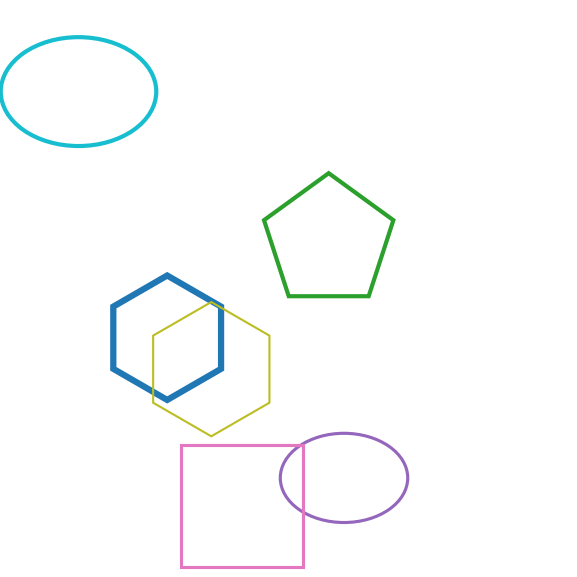[{"shape": "hexagon", "thickness": 3, "radius": 0.54, "center": [0.29, 0.414]}, {"shape": "pentagon", "thickness": 2, "radius": 0.59, "center": [0.569, 0.581]}, {"shape": "oval", "thickness": 1.5, "radius": 0.55, "center": [0.596, 0.172]}, {"shape": "square", "thickness": 1.5, "radius": 0.53, "center": [0.419, 0.123]}, {"shape": "hexagon", "thickness": 1, "radius": 0.58, "center": [0.366, 0.36]}, {"shape": "oval", "thickness": 2, "radius": 0.67, "center": [0.136, 0.841]}]